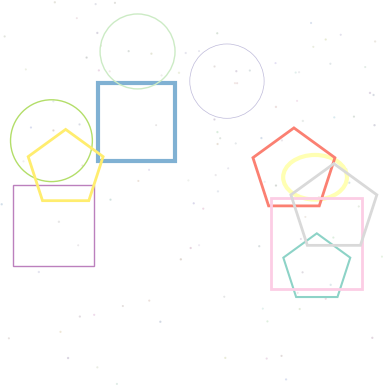[{"shape": "pentagon", "thickness": 1.5, "radius": 0.46, "center": [0.823, 0.302]}, {"shape": "oval", "thickness": 3, "radius": 0.41, "center": [0.818, 0.54]}, {"shape": "circle", "thickness": 0.5, "radius": 0.48, "center": [0.589, 0.789]}, {"shape": "pentagon", "thickness": 2, "radius": 0.56, "center": [0.763, 0.556]}, {"shape": "square", "thickness": 3, "radius": 0.5, "center": [0.354, 0.684]}, {"shape": "circle", "thickness": 1, "radius": 0.53, "center": [0.134, 0.635]}, {"shape": "square", "thickness": 2, "radius": 0.59, "center": [0.822, 0.367]}, {"shape": "pentagon", "thickness": 2, "radius": 0.59, "center": [0.867, 0.458]}, {"shape": "square", "thickness": 1, "radius": 0.52, "center": [0.139, 0.414]}, {"shape": "circle", "thickness": 1, "radius": 0.49, "center": [0.357, 0.866]}, {"shape": "pentagon", "thickness": 2, "radius": 0.51, "center": [0.171, 0.562]}]